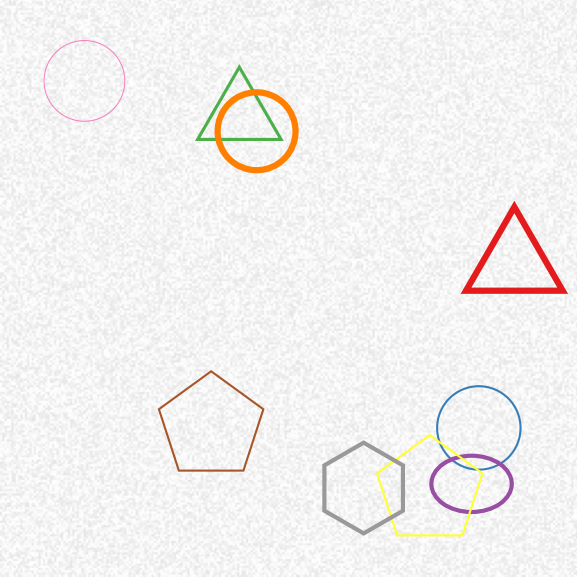[{"shape": "triangle", "thickness": 3, "radius": 0.48, "center": [0.891, 0.544]}, {"shape": "circle", "thickness": 1, "radius": 0.36, "center": [0.829, 0.258]}, {"shape": "triangle", "thickness": 1.5, "radius": 0.42, "center": [0.414, 0.799]}, {"shape": "oval", "thickness": 2, "radius": 0.35, "center": [0.817, 0.161]}, {"shape": "circle", "thickness": 3, "radius": 0.34, "center": [0.444, 0.772]}, {"shape": "pentagon", "thickness": 1, "radius": 0.48, "center": [0.744, 0.15]}, {"shape": "pentagon", "thickness": 1, "radius": 0.48, "center": [0.366, 0.261]}, {"shape": "circle", "thickness": 0.5, "radius": 0.35, "center": [0.146, 0.859]}, {"shape": "hexagon", "thickness": 2, "radius": 0.39, "center": [0.63, 0.154]}]